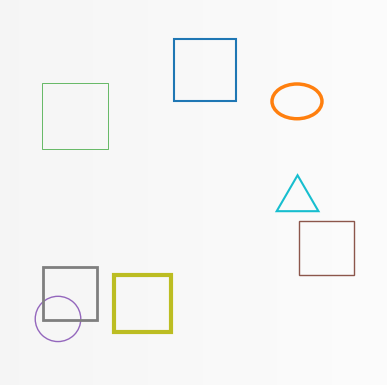[{"shape": "square", "thickness": 1.5, "radius": 0.4, "center": [0.529, 0.818]}, {"shape": "oval", "thickness": 2.5, "radius": 0.32, "center": [0.766, 0.737]}, {"shape": "square", "thickness": 0.5, "radius": 0.43, "center": [0.194, 0.699]}, {"shape": "circle", "thickness": 1, "radius": 0.29, "center": [0.15, 0.172]}, {"shape": "square", "thickness": 1, "radius": 0.35, "center": [0.843, 0.356]}, {"shape": "square", "thickness": 2, "radius": 0.35, "center": [0.181, 0.237]}, {"shape": "square", "thickness": 3, "radius": 0.37, "center": [0.367, 0.212]}, {"shape": "triangle", "thickness": 1.5, "radius": 0.31, "center": [0.768, 0.483]}]